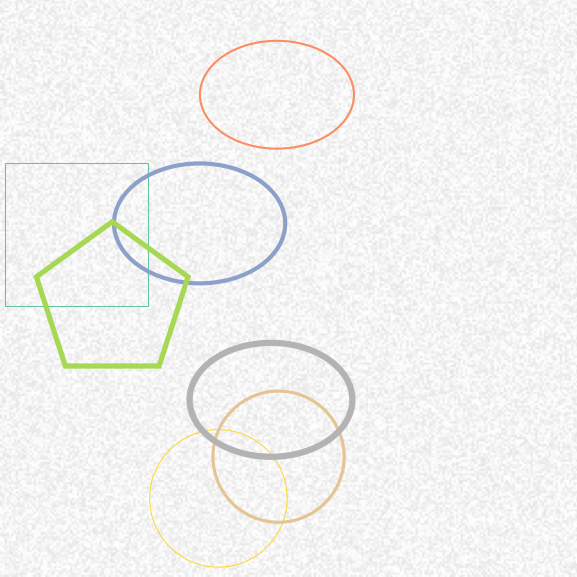[{"shape": "square", "thickness": 0.5, "radius": 0.62, "center": [0.132, 0.593]}, {"shape": "oval", "thickness": 1, "radius": 0.67, "center": [0.48, 0.835]}, {"shape": "oval", "thickness": 2, "radius": 0.74, "center": [0.346, 0.612]}, {"shape": "pentagon", "thickness": 2.5, "radius": 0.69, "center": [0.194, 0.477]}, {"shape": "circle", "thickness": 0.5, "radius": 0.6, "center": [0.378, 0.136]}, {"shape": "circle", "thickness": 1.5, "radius": 0.57, "center": [0.482, 0.208]}, {"shape": "oval", "thickness": 3, "radius": 0.7, "center": [0.469, 0.307]}]